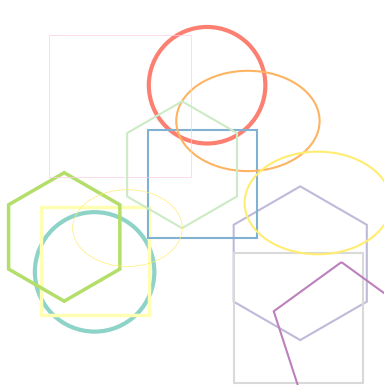[{"shape": "circle", "thickness": 3, "radius": 0.78, "center": [0.246, 0.294]}, {"shape": "square", "thickness": 2.5, "radius": 0.7, "center": [0.246, 0.321]}, {"shape": "hexagon", "thickness": 1.5, "radius": 1.0, "center": [0.78, 0.316]}, {"shape": "circle", "thickness": 3, "radius": 0.76, "center": [0.538, 0.779]}, {"shape": "square", "thickness": 1.5, "radius": 0.7, "center": [0.526, 0.522]}, {"shape": "oval", "thickness": 1.5, "radius": 0.93, "center": [0.644, 0.686]}, {"shape": "hexagon", "thickness": 2.5, "radius": 0.83, "center": [0.167, 0.385]}, {"shape": "square", "thickness": 0.5, "radius": 0.92, "center": [0.312, 0.724]}, {"shape": "square", "thickness": 1.5, "radius": 0.84, "center": [0.775, 0.174]}, {"shape": "pentagon", "thickness": 1.5, "radius": 0.92, "center": [0.887, 0.134]}, {"shape": "hexagon", "thickness": 1.5, "radius": 0.82, "center": [0.473, 0.572]}, {"shape": "oval", "thickness": 0.5, "radius": 0.71, "center": [0.331, 0.408]}, {"shape": "oval", "thickness": 1.5, "radius": 0.95, "center": [0.826, 0.473]}]